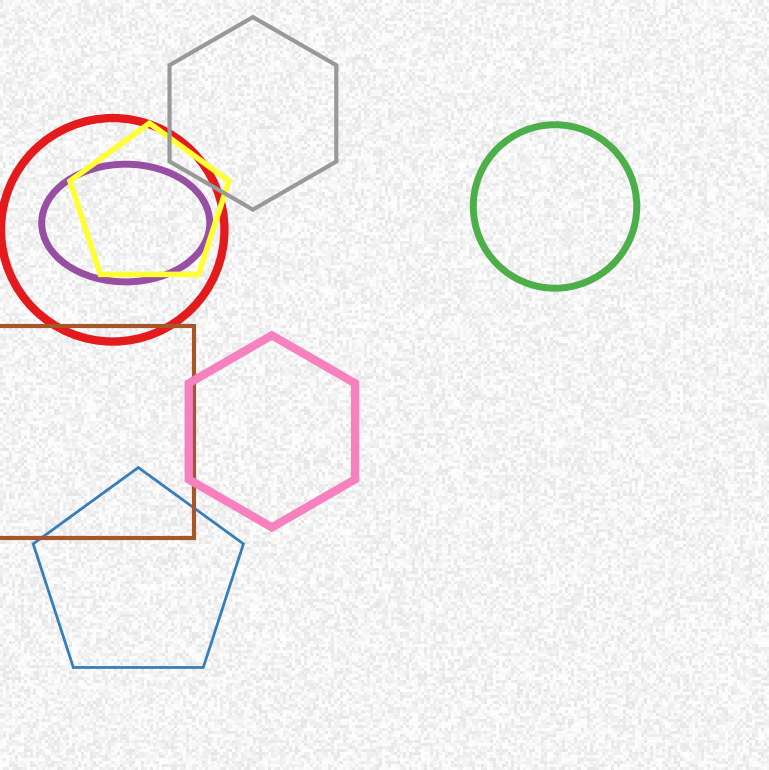[{"shape": "circle", "thickness": 3, "radius": 0.73, "center": [0.146, 0.702]}, {"shape": "pentagon", "thickness": 1, "radius": 0.72, "center": [0.18, 0.249]}, {"shape": "circle", "thickness": 2.5, "radius": 0.53, "center": [0.721, 0.732]}, {"shape": "oval", "thickness": 2.5, "radius": 0.55, "center": [0.163, 0.71]}, {"shape": "pentagon", "thickness": 2, "radius": 0.54, "center": [0.194, 0.731]}, {"shape": "square", "thickness": 1.5, "radius": 0.69, "center": [0.114, 0.439]}, {"shape": "hexagon", "thickness": 3, "radius": 0.62, "center": [0.353, 0.44]}, {"shape": "hexagon", "thickness": 1.5, "radius": 0.63, "center": [0.328, 0.853]}]